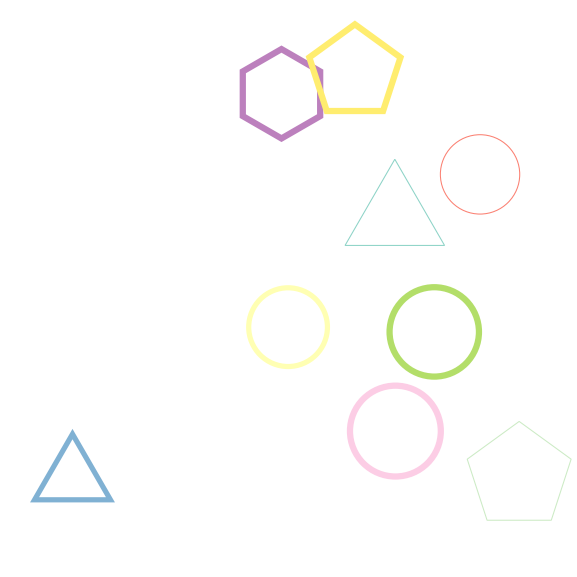[{"shape": "triangle", "thickness": 0.5, "radius": 0.5, "center": [0.684, 0.624]}, {"shape": "circle", "thickness": 2.5, "radius": 0.34, "center": [0.499, 0.433]}, {"shape": "circle", "thickness": 0.5, "radius": 0.34, "center": [0.831, 0.697]}, {"shape": "triangle", "thickness": 2.5, "radius": 0.38, "center": [0.126, 0.172]}, {"shape": "circle", "thickness": 3, "radius": 0.39, "center": [0.752, 0.424]}, {"shape": "circle", "thickness": 3, "radius": 0.39, "center": [0.685, 0.253]}, {"shape": "hexagon", "thickness": 3, "radius": 0.39, "center": [0.487, 0.837]}, {"shape": "pentagon", "thickness": 0.5, "radius": 0.47, "center": [0.899, 0.175]}, {"shape": "pentagon", "thickness": 3, "radius": 0.41, "center": [0.615, 0.874]}]